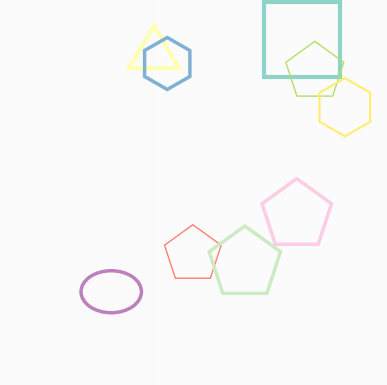[{"shape": "square", "thickness": 3, "radius": 0.49, "center": [0.779, 0.898]}, {"shape": "triangle", "thickness": 3, "radius": 0.37, "center": [0.397, 0.86]}, {"shape": "pentagon", "thickness": 1, "radius": 0.38, "center": [0.498, 0.339]}, {"shape": "hexagon", "thickness": 2.5, "radius": 0.34, "center": [0.432, 0.835]}, {"shape": "pentagon", "thickness": 1, "radius": 0.39, "center": [0.812, 0.814]}, {"shape": "pentagon", "thickness": 2.5, "radius": 0.47, "center": [0.766, 0.442]}, {"shape": "oval", "thickness": 2.5, "radius": 0.39, "center": [0.287, 0.242]}, {"shape": "pentagon", "thickness": 2.5, "radius": 0.48, "center": [0.632, 0.316]}, {"shape": "hexagon", "thickness": 1.5, "radius": 0.38, "center": [0.89, 0.721]}]